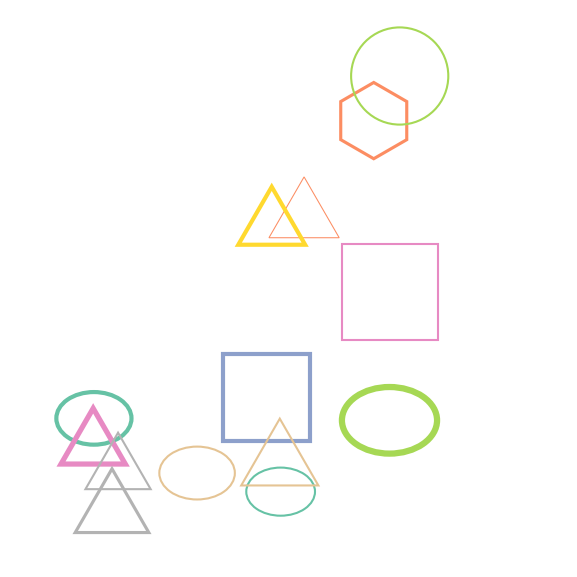[{"shape": "oval", "thickness": 2, "radius": 0.33, "center": [0.163, 0.275]}, {"shape": "oval", "thickness": 1, "radius": 0.3, "center": [0.486, 0.148]}, {"shape": "triangle", "thickness": 0.5, "radius": 0.35, "center": [0.527, 0.623]}, {"shape": "hexagon", "thickness": 1.5, "radius": 0.33, "center": [0.647, 0.79]}, {"shape": "square", "thickness": 2, "radius": 0.38, "center": [0.461, 0.311]}, {"shape": "triangle", "thickness": 2.5, "radius": 0.32, "center": [0.161, 0.228]}, {"shape": "square", "thickness": 1, "radius": 0.42, "center": [0.675, 0.493]}, {"shape": "oval", "thickness": 3, "radius": 0.41, "center": [0.674, 0.271]}, {"shape": "circle", "thickness": 1, "radius": 0.42, "center": [0.692, 0.868]}, {"shape": "triangle", "thickness": 2, "radius": 0.33, "center": [0.471, 0.609]}, {"shape": "triangle", "thickness": 1, "radius": 0.39, "center": [0.484, 0.197]}, {"shape": "oval", "thickness": 1, "radius": 0.33, "center": [0.341, 0.18]}, {"shape": "triangle", "thickness": 1.5, "radius": 0.37, "center": [0.194, 0.114]}, {"shape": "triangle", "thickness": 1, "radius": 0.33, "center": [0.204, 0.185]}]